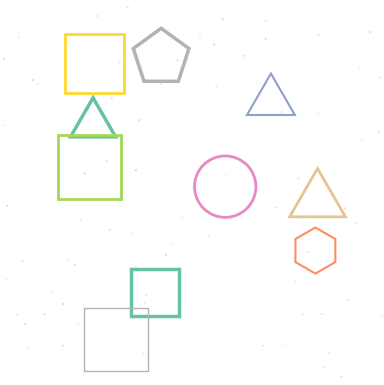[{"shape": "triangle", "thickness": 2.5, "radius": 0.34, "center": [0.242, 0.678]}, {"shape": "square", "thickness": 2.5, "radius": 0.31, "center": [0.403, 0.24]}, {"shape": "hexagon", "thickness": 1.5, "radius": 0.3, "center": [0.819, 0.349]}, {"shape": "triangle", "thickness": 1.5, "radius": 0.36, "center": [0.704, 0.737]}, {"shape": "circle", "thickness": 2, "radius": 0.4, "center": [0.585, 0.515]}, {"shape": "square", "thickness": 2, "radius": 0.41, "center": [0.233, 0.566]}, {"shape": "square", "thickness": 2, "radius": 0.38, "center": [0.246, 0.835]}, {"shape": "triangle", "thickness": 2, "radius": 0.42, "center": [0.825, 0.479]}, {"shape": "square", "thickness": 1, "radius": 0.41, "center": [0.301, 0.118]}, {"shape": "pentagon", "thickness": 2.5, "radius": 0.38, "center": [0.419, 0.85]}]